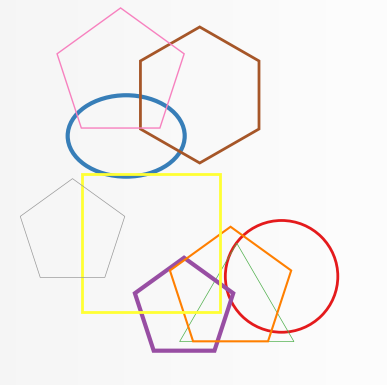[{"shape": "circle", "thickness": 2, "radius": 0.73, "center": [0.727, 0.282]}, {"shape": "oval", "thickness": 3, "radius": 0.76, "center": [0.326, 0.647]}, {"shape": "triangle", "thickness": 0.5, "radius": 0.85, "center": [0.611, 0.198]}, {"shape": "pentagon", "thickness": 3, "radius": 0.67, "center": [0.475, 0.197]}, {"shape": "pentagon", "thickness": 1.5, "radius": 0.82, "center": [0.595, 0.247]}, {"shape": "square", "thickness": 2, "radius": 0.89, "center": [0.39, 0.37]}, {"shape": "hexagon", "thickness": 2, "radius": 0.88, "center": [0.515, 0.753]}, {"shape": "pentagon", "thickness": 1, "radius": 0.86, "center": [0.311, 0.807]}, {"shape": "pentagon", "thickness": 0.5, "radius": 0.71, "center": [0.187, 0.394]}]